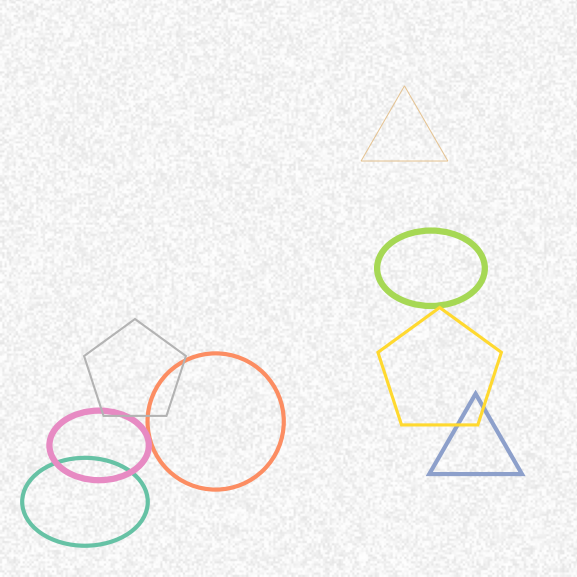[{"shape": "oval", "thickness": 2, "radius": 0.54, "center": [0.147, 0.13]}, {"shape": "circle", "thickness": 2, "radius": 0.59, "center": [0.373, 0.269]}, {"shape": "triangle", "thickness": 2, "radius": 0.46, "center": [0.824, 0.225]}, {"shape": "oval", "thickness": 3, "radius": 0.43, "center": [0.172, 0.228]}, {"shape": "oval", "thickness": 3, "radius": 0.47, "center": [0.746, 0.535]}, {"shape": "pentagon", "thickness": 1.5, "radius": 0.56, "center": [0.761, 0.354]}, {"shape": "triangle", "thickness": 0.5, "radius": 0.43, "center": [0.7, 0.764]}, {"shape": "pentagon", "thickness": 1, "radius": 0.46, "center": [0.234, 0.354]}]